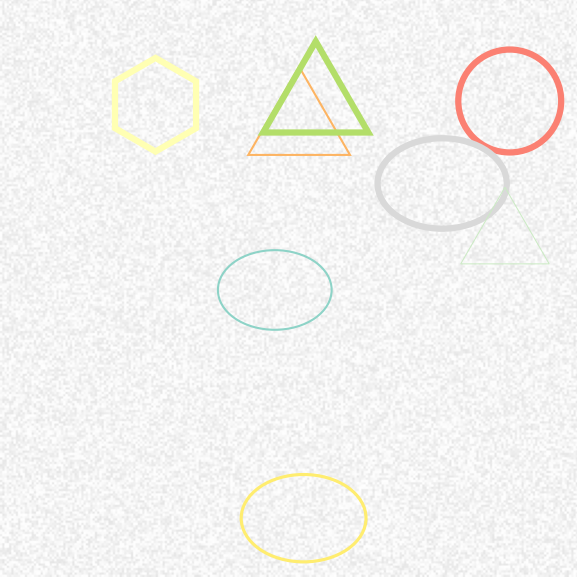[{"shape": "oval", "thickness": 1, "radius": 0.49, "center": [0.476, 0.497]}, {"shape": "hexagon", "thickness": 3, "radius": 0.41, "center": [0.269, 0.818]}, {"shape": "circle", "thickness": 3, "radius": 0.45, "center": [0.883, 0.824]}, {"shape": "triangle", "thickness": 1, "radius": 0.51, "center": [0.518, 0.782]}, {"shape": "triangle", "thickness": 3, "radius": 0.53, "center": [0.547, 0.822]}, {"shape": "oval", "thickness": 3, "radius": 0.56, "center": [0.766, 0.681]}, {"shape": "triangle", "thickness": 0.5, "radius": 0.44, "center": [0.874, 0.586]}, {"shape": "oval", "thickness": 1.5, "radius": 0.54, "center": [0.526, 0.102]}]